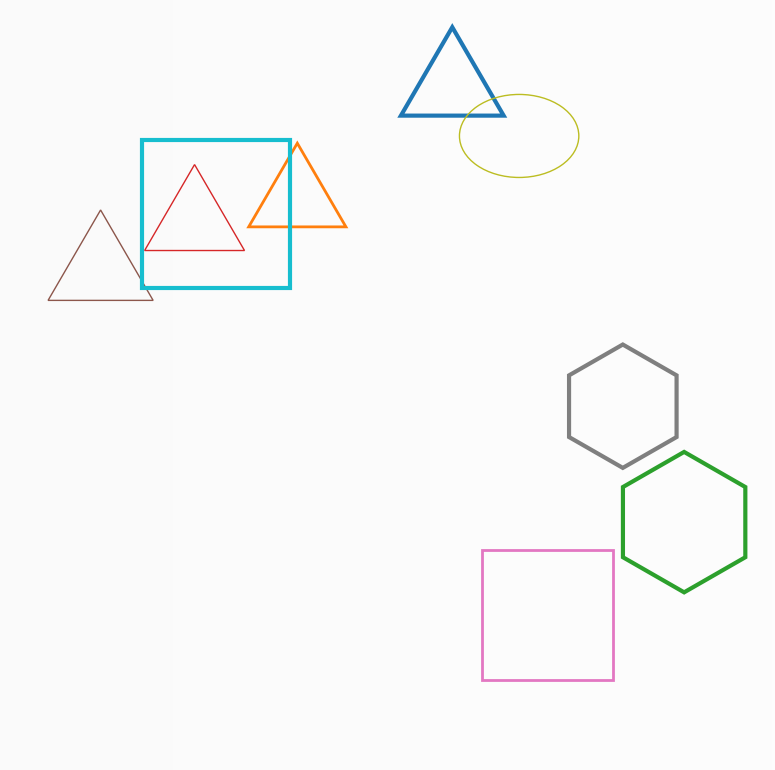[{"shape": "triangle", "thickness": 1.5, "radius": 0.38, "center": [0.584, 0.888]}, {"shape": "triangle", "thickness": 1, "radius": 0.36, "center": [0.384, 0.742]}, {"shape": "hexagon", "thickness": 1.5, "radius": 0.46, "center": [0.883, 0.322]}, {"shape": "triangle", "thickness": 0.5, "radius": 0.37, "center": [0.251, 0.712]}, {"shape": "triangle", "thickness": 0.5, "radius": 0.39, "center": [0.13, 0.649]}, {"shape": "square", "thickness": 1, "radius": 0.42, "center": [0.707, 0.201]}, {"shape": "hexagon", "thickness": 1.5, "radius": 0.4, "center": [0.804, 0.472]}, {"shape": "oval", "thickness": 0.5, "radius": 0.39, "center": [0.67, 0.823]}, {"shape": "square", "thickness": 1.5, "radius": 0.48, "center": [0.279, 0.722]}]